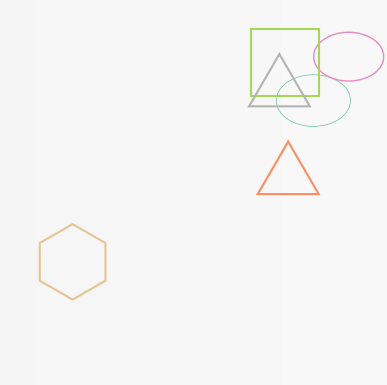[{"shape": "oval", "thickness": 0.5, "radius": 0.48, "center": [0.809, 0.739]}, {"shape": "triangle", "thickness": 1.5, "radius": 0.45, "center": [0.744, 0.541]}, {"shape": "oval", "thickness": 1, "radius": 0.45, "center": [0.9, 0.853]}, {"shape": "square", "thickness": 1.5, "radius": 0.43, "center": [0.736, 0.837]}, {"shape": "hexagon", "thickness": 1.5, "radius": 0.49, "center": [0.187, 0.32]}, {"shape": "triangle", "thickness": 1.5, "radius": 0.45, "center": [0.721, 0.769]}]